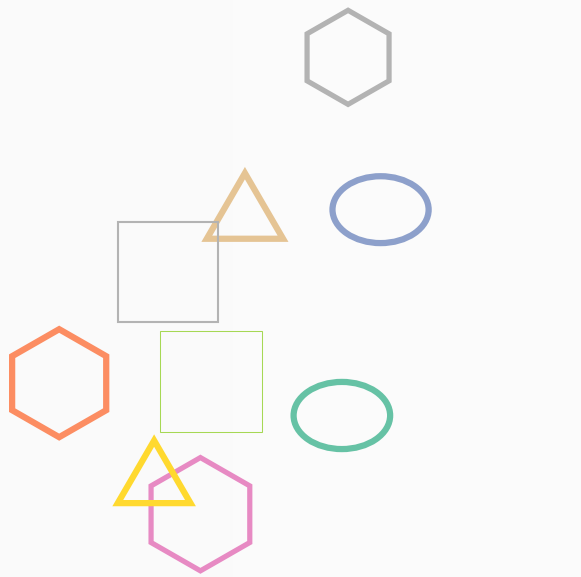[{"shape": "oval", "thickness": 3, "radius": 0.42, "center": [0.588, 0.28]}, {"shape": "hexagon", "thickness": 3, "radius": 0.47, "center": [0.102, 0.336]}, {"shape": "oval", "thickness": 3, "radius": 0.41, "center": [0.655, 0.636]}, {"shape": "hexagon", "thickness": 2.5, "radius": 0.49, "center": [0.345, 0.109]}, {"shape": "square", "thickness": 0.5, "radius": 0.44, "center": [0.364, 0.338]}, {"shape": "triangle", "thickness": 3, "radius": 0.36, "center": [0.265, 0.164]}, {"shape": "triangle", "thickness": 3, "radius": 0.38, "center": [0.421, 0.624]}, {"shape": "square", "thickness": 1, "radius": 0.43, "center": [0.289, 0.528]}, {"shape": "hexagon", "thickness": 2.5, "radius": 0.41, "center": [0.599, 0.9]}]